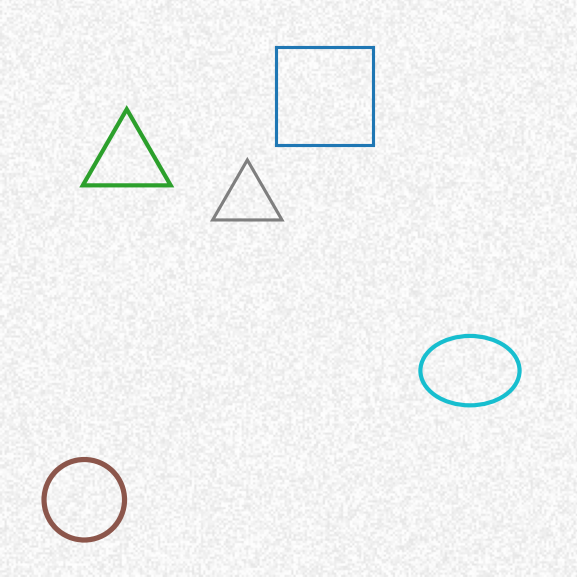[{"shape": "square", "thickness": 1.5, "radius": 0.42, "center": [0.562, 0.832]}, {"shape": "triangle", "thickness": 2, "radius": 0.44, "center": [0.219, 0.722]}, {"shape": "circle", "thickness": 2.5, "radius": 0.35, "center": [0.146, 0.134]}, {"shape": "triangle", "thickness": 1.5, "radius": 0.35, "center": [0.428, 0.653]}, {"shape": "oval", "thickness": 2, "radius": 0.43, "center": [0.814, 0.357]}]